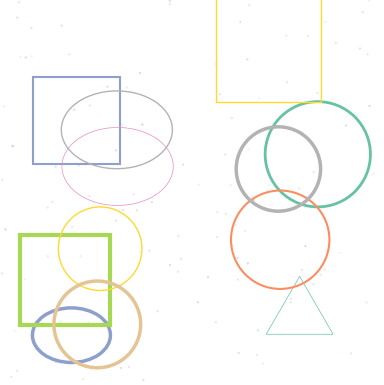[{"shape": "circle", "thickness": 2, "radius": 0.68, "center": [0.825, 0.599]}, {"shape": "triangle", "thickness": 0.5, "radius": 0.5, "center": [0.778, 0.182]}, {"shape": "circle", "thickness": 1.5, "radius": 0.64, "center": [0.728, 0.377]}, {"shape": "square", "thickness": 1.5, "radius": 0.57, "center": [0.199, 0.687]}, {"shape": "oval", "thickness": 2.5, "radius": 0.51, "center": [0.186, 0.129]}, {"shape": "oval", "thickness": 0.5, "radius": 0.72, "center": [0.305, 0.568]}, {"shape": "square", "thickness": 3, "radius": 0.59, "center": [0.168, 0.273]}, {"shape": "square", "thickness": 1, "radius": 0.68, "center": [0.697, 0.871]}, {"shape": "circle", "thickness": 1, "radius": 0.54, "center": [0.26, 0.354]}, {"shape": "circle", "thickness": 2.5, "radius": 0.56, "center": [0.253, 0.157]}, {"shape": "circle", "thickness": 2.5, "radius": 0.55, "center": [0.723, 0.561]}, {"shape": "oval", "thickness": 1, "radius": 0.72, "center": [0.303, 0.663]}]